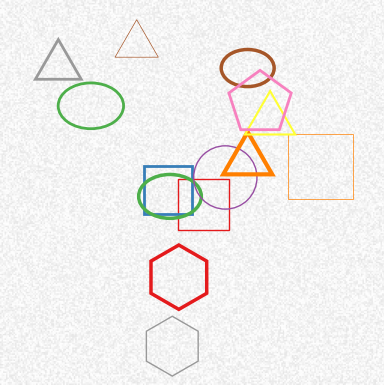[{"shape": "hexagon", "thickness": 2.5, "radius": 0.42, "center": [0.465, 0.28]}, {"shape": "square", "thickness": 1, "radius": 0.33, "center": [0.528, 0.468]}, {"shape": "square", "thickness": 2, "radius": 0.31, "center": [0.436, 0.507]}, {"shape": "oval", "thickness": 2.5, "radius": 0.41, "center": [0.442, 0.49]}, {"shape": "oval", "thickness": 2, "radius": 0.42, "center": [0.236, 0.725]}, {"shape": "circle", "thickness": 1, "radius": 0.41, "center": [0.585, 0.539]}, {"shape": "triangle", "thickness": 3, "radius": 0.37, "center": [0.643, 0.584]}, {"shape": "square", "thickness": 0.5, "radius": 0.42, "center": [0.833, 0.568]}, {"shape": "triangle", "thickness": 1.5, "radius": 0.38, "center": [0.702, 0.688]}, {"shape": "triangle", "thickness": 0.5, "radius": 0.32, "center": [0.355, 0.884]}, {"shape": "oval", "thickness": 2.5, "radius": 0.34, "center": [0.643, 0.823]}, {"shape": "pentagon", "thickness": 2, "radius": 0.43, "center": [0.676, 0.732]}, {"shape": "triangle", "thickness": 2, "radius": 0.34, "center": [0.151, 0.829]}, {"shape": "hexagon", "thickness": 1, "radius": 0.39, "center": [0.447, 0.101]}]